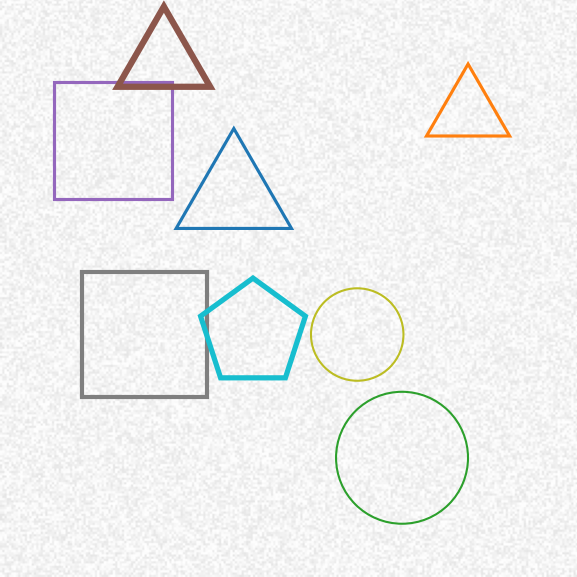[{"shape": "triangle", "thickness": 1.5, "radius": 0.58, "center": [0.405, 0.661]}, {"shape": "triangle", "thickness": 1.5, "radius": 0.42, "center": [0.811, 0.805]}, {"shape": "circle", "thickness": 1, "radius": 0.57, "center": [0.696, 0.206]}, {"shape": "square", "thickness": 1.5, "radius": 0.51, "center": [0.196, 0.756]}, {"shape": "triangle", "thickness": 3, "radius": 0.46, "center": [0.284, 0.895]}, {"shape": "square", "thickness": 2, "radius": 0.54, "center": [0.25, 0.42]}, {"shape": "circle", "thickness": 1, "radius": 0.4, "center": [0.619, 0.42]}, {"shape": "pentagon", "thickness": 2.5, "radius": 0.48, "center": [0.438, 0.422]}]